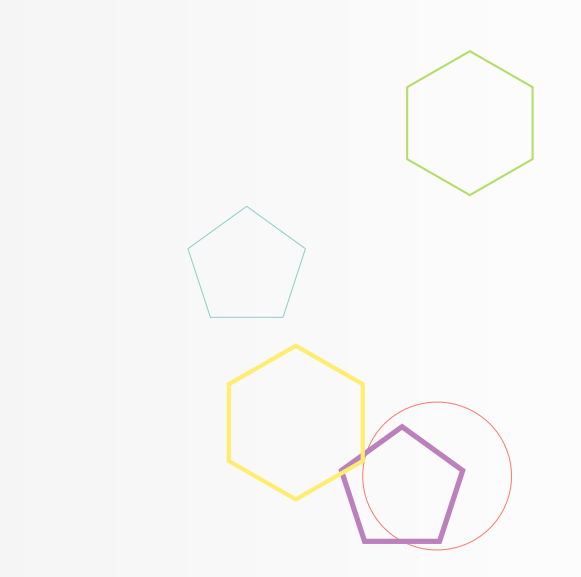[{"shape": "pentagon", "thickness": 0.5, "radius": 0.53, "center": [0.424, 0.536]}, {"shape": "circle", "thickness": 0.5, "radius": 0.64, "center": [0.752, 0.175]}, {"shape": "hexagon", "thickness": 1, "radius": 0.62, "center": [0.808, 0.786]}, {"shape": "pentagon", "thickness": 2.5, "radius": 0.55, "center": [0.692, 0.15]}, {"shape": "hexagon", "thickness": 2, "radius": 0.67, "center": [0.509, 0.267]}]